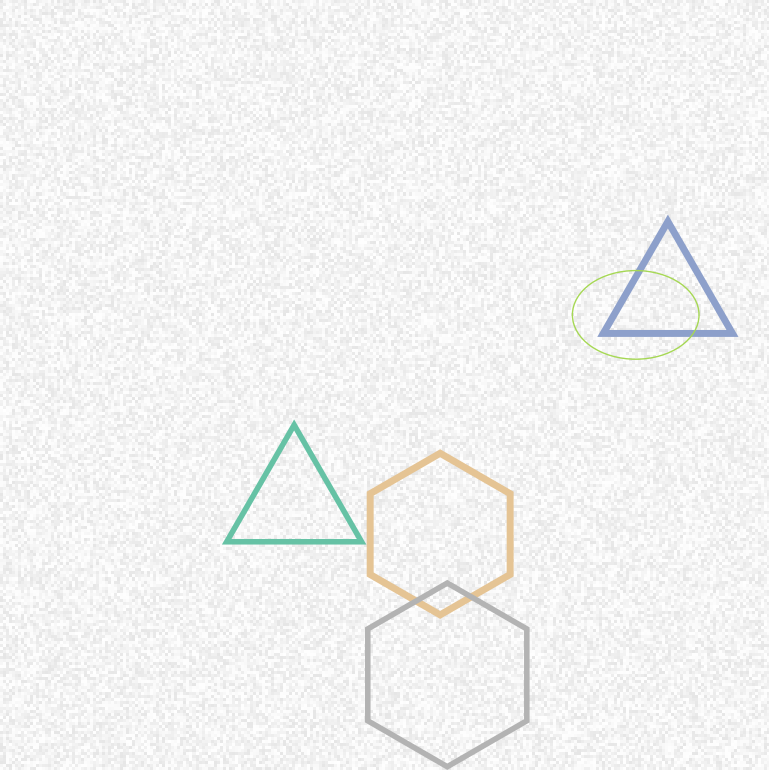[{"shape": "triangle", "thickness": 2, "radius": 0.51, "center": [0.382, 0.347]}, {"shape": "triangle", "thickness": 2.5, "radius": 0.48, "center": [0.867, 0.615]}, {"shape": "oval", "thickness": 0.5, "radius": 0.41, "center": [0.826, 0.591]}, {"shape": "hexagon", "thickness": 2.5, "radius": 0.52, "center": [0.572, 0.306]}, {"shape": "hexagon", "thickness": 2, "radius": 0.6, "center": [0.581, 0.124]}]